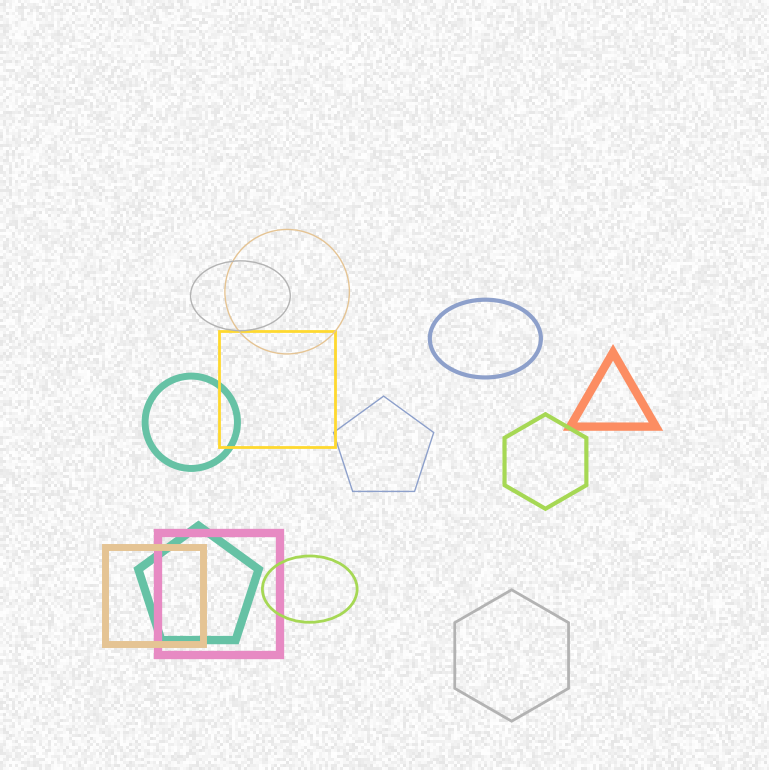[{"shape": "pentagon", "thickness": 3, "radius": 0.41, "center": [0.258, 0.235]}, {"shape": "circle", "thickness": 2.5, "radius": 0.3, "center": [0.248, 0.452]}, {"shape": "triangle", "thickness": 3, "radius": 0.32, "center": [0.796, 0.478]}, {"shape": "oval", "thickness": 1.5, "radius": 0.36, "center": [0.63, 0.56]}, {"shape": "pentagon", "thickness": 0.5, "radius": 0.34, "center": [0.498, 0.417]}, {"shape": "square", "thickness": 3, "radius": 0.4, "center": [0.284, 0.229]}, {"shape": "hexagon", "thickness": 1.5, "radius": 0.31, "center": [0.708, 0.401]}, {"shape": "oval", "thickness": 1, "radius": 0.31, "center": [0.402, 0.235]}, {"shape": "square", "thickness": 1, "radius": 0.38, "center": [0.36, 0.495]}, {"shape": "circle", "thickness": 0.5, "radius": 0.4, "center": [0.373, 0.621]}, {"shape": "square", "thickness": 2.5, "radius": 0.32, "center": [0.2, 0.227]}, {"shape": "oval", "thickness": 0.5, "radius": 0.32, "center": [0.312, 0.616]}, {"shape": "hexagon", "thickness": 1, "radius": 0.43, "center": [0.664, 0.149]}]